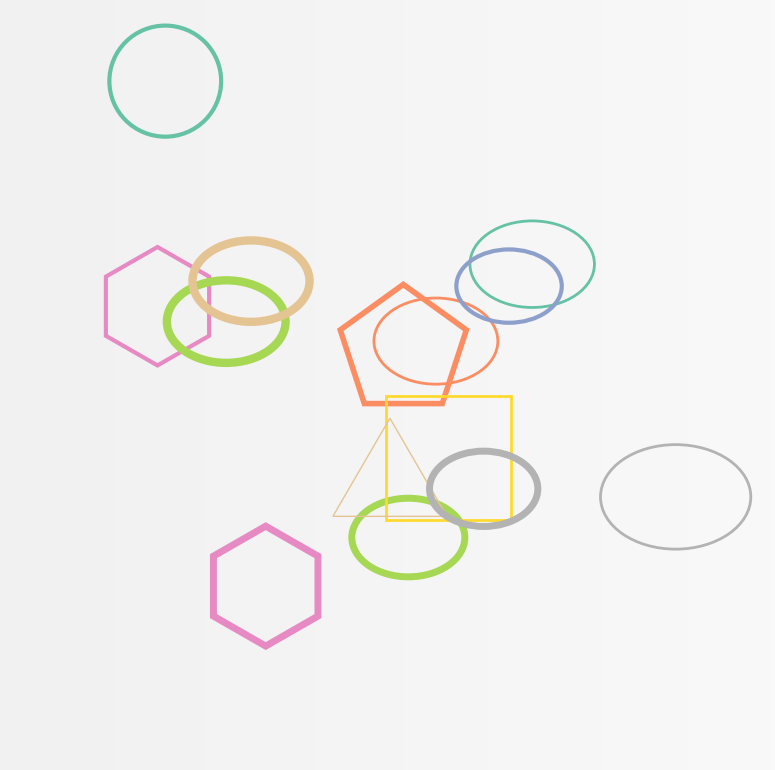[{"shape": "circle", "thickness": 1.5, "radius": 0.36, "center": [0.213, 0.895]}, {"shape": "oval", "thickness": 1, "radius": 0.4, "center": [0.687, 0.657]}, {"shape": "pentagon", "thickness": 2, "radius": 0.43, "center": [0.52, 0.545]}, {"shape": "oval", "thickness": 1, "radius": 0.4, "center": [0.562, 0.557]}, {"shape": "oval", "thickness": 1.5, "radius": 0.34, "center": [0.657, 0.628]}, {"shape": "hexagon", "thickness": 1.5, "radius": 0.38, "center": [0.203, 0.602]}, {"shape": "hexagon", "thickness": 2.5, "radius": 0.39, "center": [0.343, 0.239]}, {"shape": "oval", "thickness": 3, "radius": 0.38, "center": [0.292, 0.582]}, {"shape": "oval", "thickness": 2.5, "radius": 0.36, "center": [0.527, 0.302]}, {"shape": "square", "thickness": 1, "radius": 0.4, "center": [0.579, 0.405]}, {"shape": "oval", "thickness": 3, "radius": 0.38, "center": [0.324, 0.635]}, {"shape": "triangle", "thickness": 0.5, "radius": 0.42, "center": [0.503, 0.372]}, {"shape": "oval", "thickness": 2.5, "radius": 0.35, "center": [0.624, 0.365]}, {"shape": "oval", "thickness": 1, "radius": 0.48, "center": [0.872, 0.355]}]